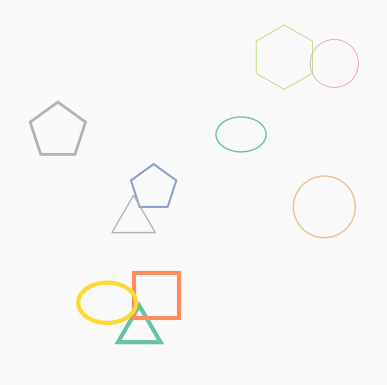[{"shape": "triangle", "thickness": 3, "radius": 0.32, "center": [0.359, 0.143]}, {"shape": "oval", "thickness": 1, "radius": 0.32, "center": [0.622, 0.651]}, {"shape": "square", "thickness": 3, "radius": 0.29, "center": [0.404, 0.232]}, {"shape": "pentagon", "thickness": 1.5, "radius": 0.31, "center": [0.396, 0.512]}, {"shape": "circle", "thickness": 0.5, "radius": 0.31, "center": [0.863, 0.835]}, {"shape": "hexagon", "thickness": 0.5, "radius": 0.42, "center": [0.734, 0.851]}, {"shape": "oval", "thickness": 3, "radius": 0.37, "center": [0.277, 0.214]}, {"shape": "circle", "thickness": 1, "radius": 0.4, "center": [0.837, 0.463]}, {"shape": "pentagon", "thickness": 2, "radius": 0.38, "center": [0.149, 0.66]}, {"shape": "triangle", "thickness": 1, "radius": 0.32, "center": [0.345, 0.428]}]